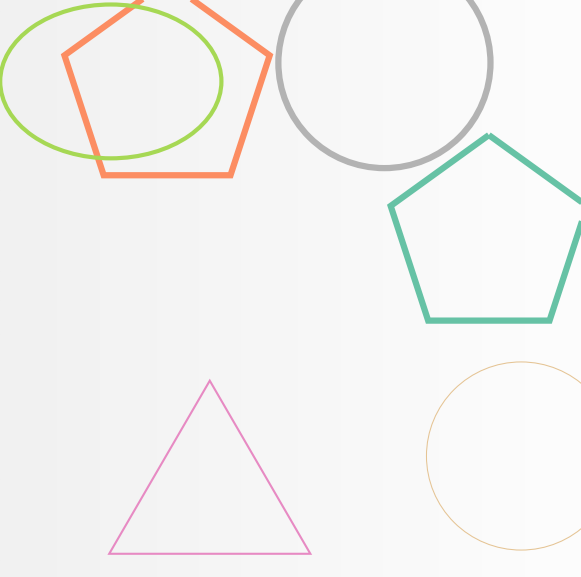[{"shape": "pentagon", "thickness": 3, "radius": 0.89, "center": [0.841, 0.588]}, {"shape": "pentagon", "thickness": 3, "radius": 0.93, "center": [0.287, 0.846]}, {"shape": "triangle", "thickness": 1, "radius": 1.0, "center": [0.361, 0.14]}, {"shape": "oval", "thickness": 2, "radius": 0.95, "center": [0.191, 0.858]}, {"shape": "circle", "thickness": 0.5, "radius": 0.81, "center": [0.897, 0.21]}, {"shape": "circle", "thickness": 3, "radius": 0.91, "center": [0.661, 0.89]}]